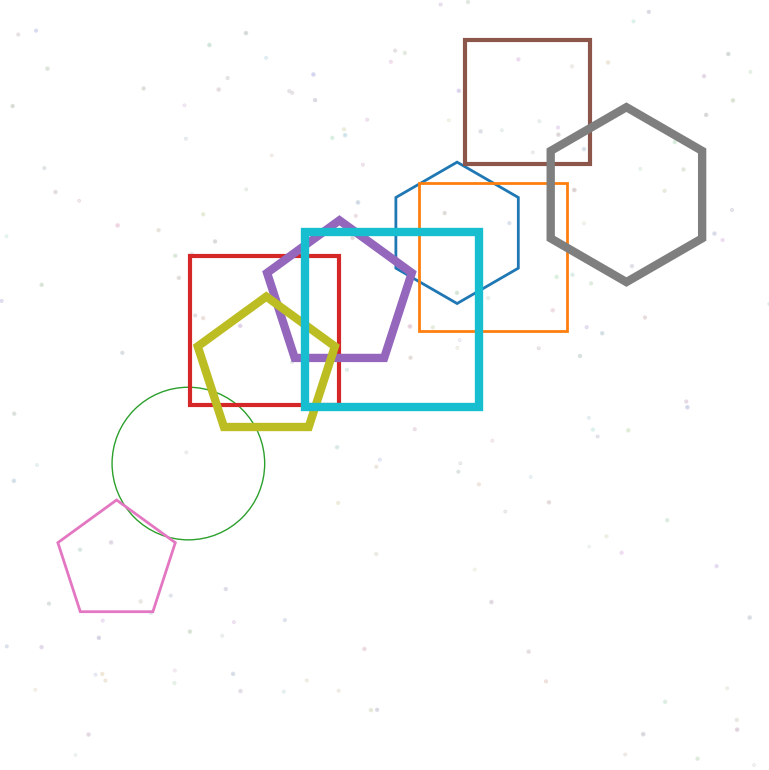[{"shape": "hexagon", "thickness": 1, "radius": 0.46, "center": [0.594, 0.698]}, {"shape": "square", "thickness": 1, "radius": 0.48, "center": [0.64, 0.666]}, {"shape": "circle", "thickness": 0.5, "radius": 0.5, "center": [0.245, 0.398]}, {"shape": "square", "thickness": 1.5, "radius": 0.48, "center": [0.344, 0.571]}, {"shape": "pentagon", "thickness": 3, "radius": 0.49, "center": [0.441, 0.615]}, {"shape": "square", "thickness": 1.5, "radius": 0.4, "center": [0.685, 0.867]}, {"shape": "pentagon", "thickness": 1, "radius": 0.4, "center": [0.151, 0.27]}, {"shape": "hexagon", "thickness": 3, "radius": 0.57, "center": [0.814, 0.747]}, {"shape": "pentagon", "thickness": 3, "radius": 0.47, "center": [0.346, 0.521]}, {"shape": "square", "thickness": 3, "radius": 0.57, "center": [0.509, 0.585]}]